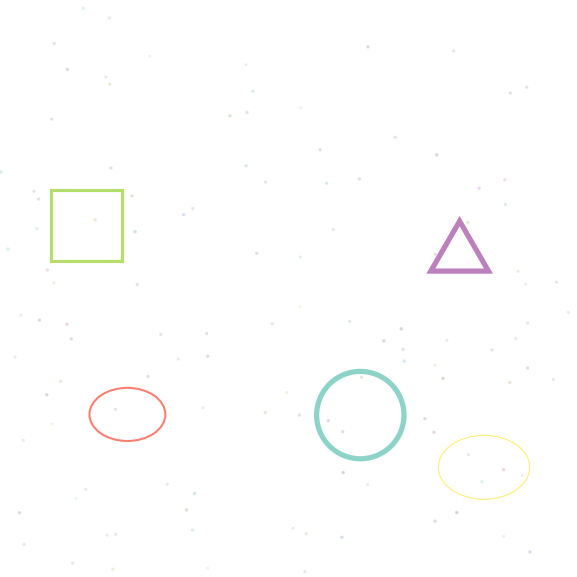[{"shape": "circle", "thickness": 2.5, "radius": 0.38, "center": [0.624, 0.28]}, {"shape": "oval", "thickness": 1, "radius": 0.33, "center": [0.221, 0.282]}, {"shape": "square", "thickness": 1.5, "radius": 0.31, "center": [0.149, 0.609]}, {"shape": "triangle", "thickness": 2.5, "radius": 0.29, "center": [0.796, 0.559]}, {"shape": "oval", "thickness": 0.5, "radius": 0.4, "center": [0.838, 0.19]}]